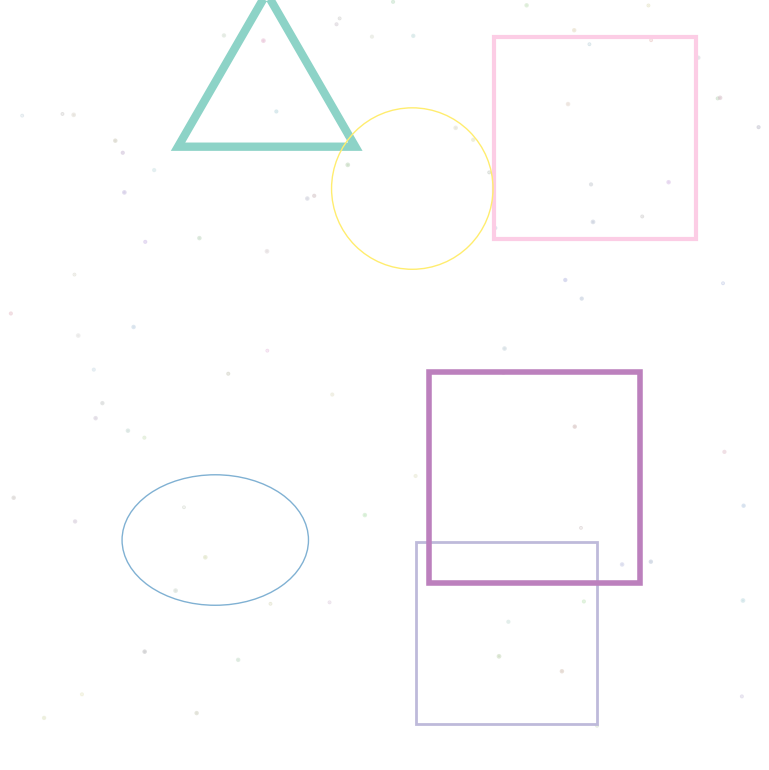[{"shape": "triangle", "thickness": 3, "radius": 0.66, "center": [0.346, 0.876]}, {"shape": "square", "thickness": 1, "radius": 0.59, "center": [0.658, 0.178]}, {"shape": "oval", "thickness": 0.5, "radius": 0.61, "center": [0.28, 0.299]}, {"shape": "square", "thickness": 1.5, "radius": 0.66, "center": [0.773, 0.821]}, {"shape": "square", "thickness": 2, "radius": 0.68, "center": [0.694, 0.379]}, {"shape": "circle", "thickness": 0.5, "radius": 0.52, "center": [0.535, 0.755]}]